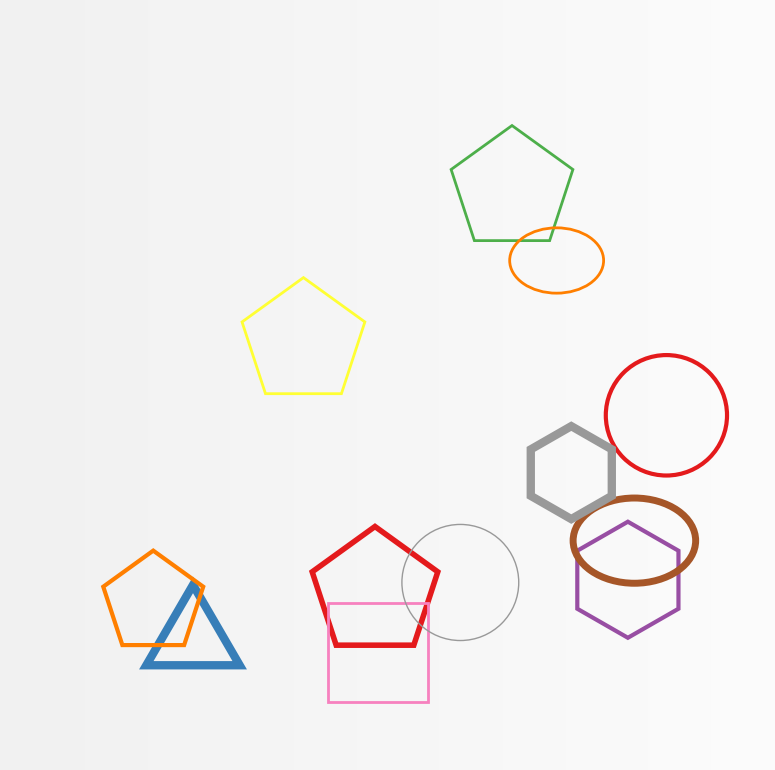[{"shape": "circle", "thickness": 1.5, "radius": 0.39, "center": [0.86, 0.461]}, {"shape": "pentagon", "thickness": 2, "radius": 0.43, "center": [0.484, 0.231]}, {"shape": "triangle", "thickness": 3, "radius": 0.35, "center": [0.249, 0.171]}, {"shape": "pentagon", "thickness": 1, "radius": 0.41, "center": [0.661, 0.754]}, {"shape": "hexagon", "thickness": 1.5, "radius": 0.38, "center": [0.81, 0.247]}, {"shape": "pentagon", "thickness": 1.5, "radius": 0.34, "center": [0.198, 0.217]}, {"shape": "oval", "thickness": 1, "radius": 0.3, "center": [0.718, 0.662]}, {"shape": "pentagon", "thickness": 1, "radius": 0.42, "center": [0.392, 0.556]}, {"shape": "oval", "thickness": 2.5, "radius": 0.4, "center": [0.819, 0.298]}, {"shape": "square", "thickness": 1, "radius": 0.32, "center": [0.487, 0.152]}, {"shape": "circle", "thickness": 0.5, "radius": 0.38, "center": [0.594, 0.244]}, {"shape": "hexagon", "thickness": 3, "radius": 0.3, "center": [0.737, 0.386]}]